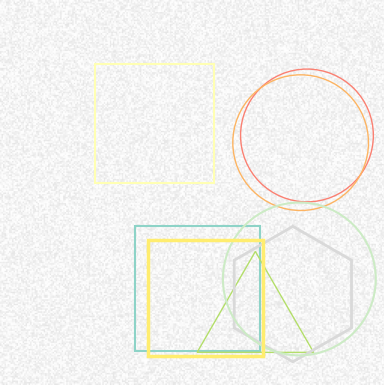[{"shape": "square", "thickness": 1.5, "radius": 0.81, "center": [0.513, 0.251]}, {"shape": "square", "thickness": 1.5, "radius": 0.77, "center": [0.402, 0.678]}, {"shape": "circle", "thickness": 1, "radius": 0.86, "center": [0.797, 0.648]}, {"shape": "circle", "thickness": 1, "radius": 0.88, "center": [0.781, 0.629]}, {"shape": "triangle", "thickness": 1, "radius": 0.87, "center": [0.663, 0.172]}, {"shape": "hexagon", "thickness": 2, "radius": 0.88, "center": [0.761, 0.236]}, {"shape": "circle", "thickness": 1.5, "radius": 0.99, "center": [0.778, 0.275]}, {"shape": "square", "thickness": 2.5, "radius": 0.75, "center": [0.533, 0.226]}]